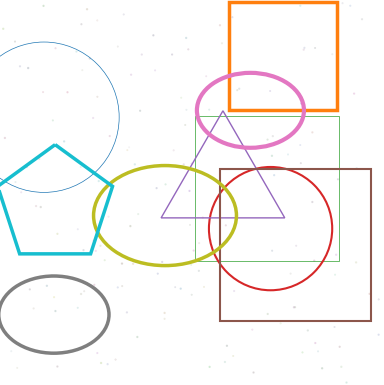[{"shape": "circle", "thickness": 0.5, "radius": 0.98, "center": [0.114, 0.696]}, {"shape": "square", "thickness": 2.5, "radius": 0.7, "center": [0.735, 0.854]}, {"shape": "square", "thickness": 0.5, "radius": 0.94, "center": [0.694, 0.511]}, {"shape": "circle", "thickness": 1.5, "radius": 0.8, "center": [0.703, 0.406]}, {"shape": "triangle", "thickness": 1, "radius": 0.93, "center": [0.579, 0.527]}, {"shape": "square", "thickness": 1.5, "radius": 0.98, "center": [0.768, 0.364]}, {"shape": "oval", "thickness": 3, "radius": 0.7, "center": [0.65, 0.713]}, {"shape": "oval", "thickness": 2.5, "radius": 0.72, "center": [0.14, 0.183]}, {"shape": "oval", "thickness": 2.5, "radius": 0.93, "center": [0.429, 0.44]}, {"shape": "pentagon", "thickness": 2.5, "radius": 0.78, "center": [0.143, 0.467]}]